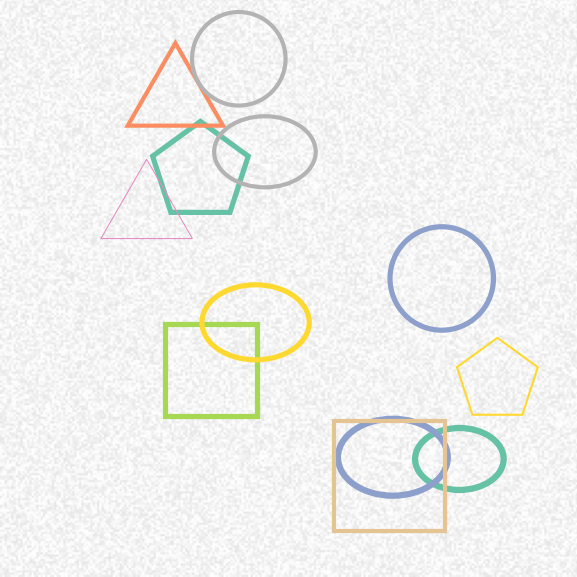[{"shape": "pentagon", "thickness": 2.5, "radius": 0.44, "center": [0.347, 0.702]}, {"shape": "oval", "thickness": 3, "radius": 0.38, "center": [0.795, 0.204]}, {"shape": "triangle", "thickness": 2, "radius": 0.48, "center": [0.304, 0.829]}, {"shape": "circle", "thickness": 2.5, "radius": 0.45, "center": [0.765, 0.517]}, {"shape": "oval", "thickness": 3, "radius": 0.48, "center": [0.68, 0.207]}, {"shape": "triangle", "thickness": 0.5, "radius": 0.46, "center": [0.254, 0.632]}, {"shape": "square", "thickness": 2.5, "radius": 0.4, "center": [0.365, 0.359]}, {"shape": "oval", "thickness": 2.5, "radius": 0.46, "center": [0.443, 0.441]}, {"shape": "pentagon", "thickness": 1, "radius": 0.37, "center": [0.861, 0.341]}, {"shape": "square", "thickness": 2, "radius": 0.48, "center": [0.674, 0.175]}, {"shape": "oval", "thickness": 2, "radius": 0.44, "center": [0.459, 0.736]}, {"shape": "circle", "thickness": 2, "radius": 0.4, "center": [0.413, 0.897]}]